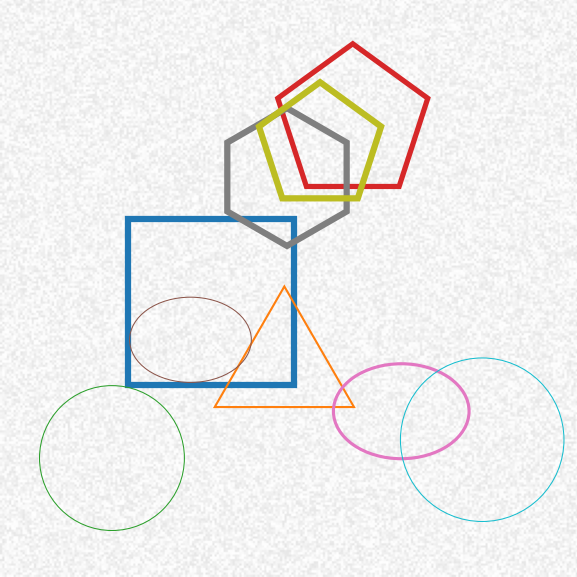[{"shape": "square", "thickness": 3, "radius": 0.72, "center": [0.365, 0.476]}, {"shape": "triangle", "thickness": 1, "radius": 0.7, "center": [0.492, 0.364]}, {"shape": "circle", "thickness": 0.5, "radius": 0.63, "center": [0.194, 0.206]}, {"shape": "pentagon", "thickness": 2.5, "radius": 0.68, "center": [0.611, 0.787]}, {"shape": "oval", "thickness": 0.5, "radius": 0.53, "center": [0.33, 0.411]}, {"shape": "oval", "thickness": 1.5, "radius": 0.59, "center": [0.695, 0.287]}, {"shape": "hexagon", "thickness": 3, "radius": 0.6, "center": [0.497, 0.693]}, {"shape": "pentagon", "thickness": 3, "radius": 0.56, "center": [0.554, 0.746]}, {"shape": "circle", "thickness": 0.5, "radius": 0.71, "center": [0.835, 0.238]}]